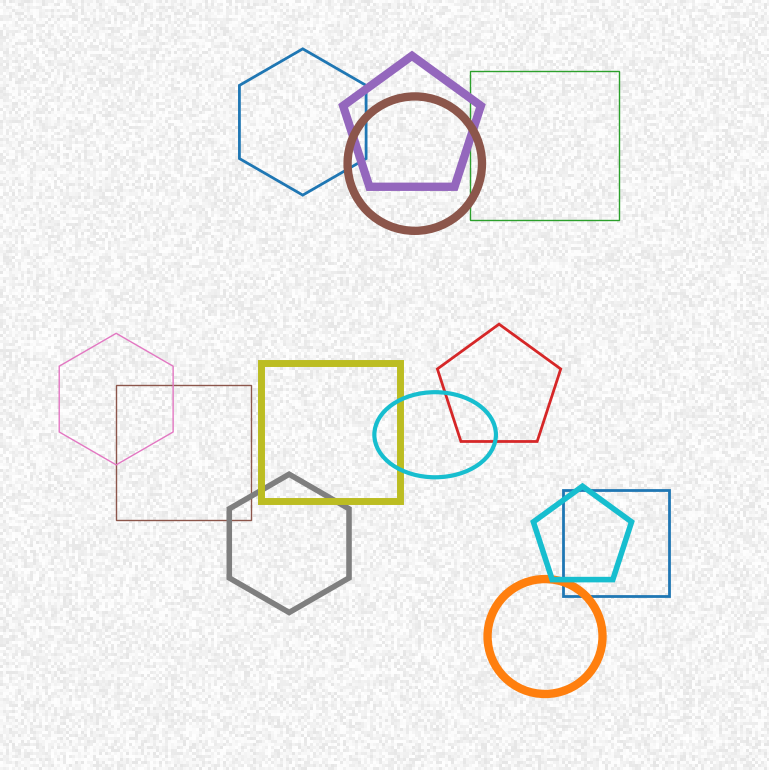[{"shape": "hexagon", "thickness": 1, "radius": 0.47, "center": [0.393, 0.842]}, {"shape": "square", "thickness": 1, "radius": 0.34, "center": [0.8, 0.295]}, {"shape": "circle", "thickness": 3, "radius": 0.37, "center": [0.708, 0.173]}, {"shape": "square", "thickness": 0.5, "radius": 0.48, "center": [0.707, 0.811]}, {"shape": "pentagon", "thickness": 1, "radius": 0.42, "center": [0.648, 0.495]}, {"shape": "pentagon", "thickness": 3, "radius": 0.47, "center": [0.535, 0.834]}, {"shape": "square", "thickness": 0.5, "radius": 0.44, "center": [0.238, 0.412]}, {"shape": "circle", "thickness": 3, "radius": 0.44, "center": [0.539, 0.787]}, {"shape": "hexagon", "thickness": 0.5, "radius": 0.43, "center": [0.151, 0.482]}, {"shape": "hexagon", "thickness": 2, "radius": 0.45, "center": [0.376, 0.294]}, {"shape": "square", "thickness": 2.5, "radius": 0.45, "center": [0.429, 0.439]}, {"shape": "oval", "thickness": 1.5, "radius": 0.39, "center": [0.565, 0.435]}, {"shape": "pentagon", "thickness": 2, "radius": 0.34, "center": [0.756, 0.302]}]